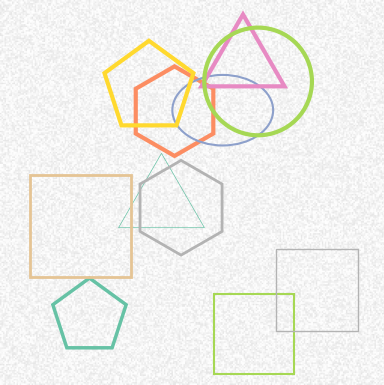[{"shape": "pentagon", "thickness": 2.5, "radius": 0.5, "center": [0.232, 0.178]}, {"shape": "triangle", "thickness": 0.5, "radius": 0.64, "center": [0.419, 0.473]}, {"shape": "hexagon", "thickness": 3, "radius": 0.58, "center": [0.453, 0.711]}, {"shape": "oval", "thickness": 1.5, "radius": 0.65, "center": [0.579, 0.714]}, {"shape": "triangle", "thickness": 3, "radius": 0.62, "center": [0.631, 0.838]}, {"shape": "square", "thickness": 1.5, "radius": 0.52, "center": [0.66, 0.133]}, {"shape": "circle", "thickness": 3, "radius": 0.7, "center": [0.67, 0.788]}, {"shape": "pentagon", "thickness": 3, "radius": 0.61, "center": [0.387, 0.773]}, {"shape": "square", "thickness": 2, "radius": 0.66, "center": [0.209, 0.413]}, {"shape": "square", "thickness": 1, "radius": 0.53, "center": [0.823, 0.246]}, {"shape": "hexagon", "thickness": 2, "radius": 0.62, "center": [0.47, 0.46]}]